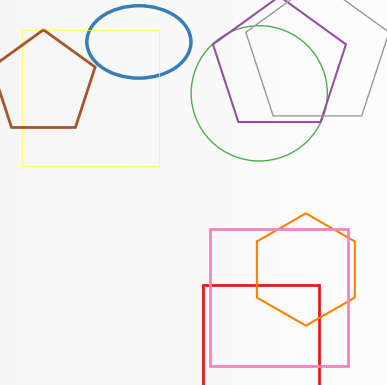[{"shape": "square", "thickness": 2, "radius": 0.75, "center": [0.674, 0.109]}, {"shape": "oval", "thickness": 2.5, "radius": 0.67, "center": [0.358, 0.891]}, {"shape": "circle", "thickness": 1, "radius": 0.88, "center": [0.669, 0.758]}, {"shape": "pentagon", "thickness": 1.5, "radius": 0.9, "center": [0.721, 0.829]}, {"shape": "hexagon", "thickness": 1.5, "radius": 0.73, "center": [0.789, 0.3]}, {"shape": "square", "thickness": 0.5, "radius": 0.88, "center": [0.234, 0.746]}, {"shape": "pentagon", "thickness": 2, "radius": 0.7, "center": [0.112, 0.782]}, {"shape": "square", "thickness": 2, "radius": 0.89, "center": [0.72, 0.228]}, {"shape": "pentagon", "thickness": 1, "radius": 0.97, "center": [0.819, 0.856]}]